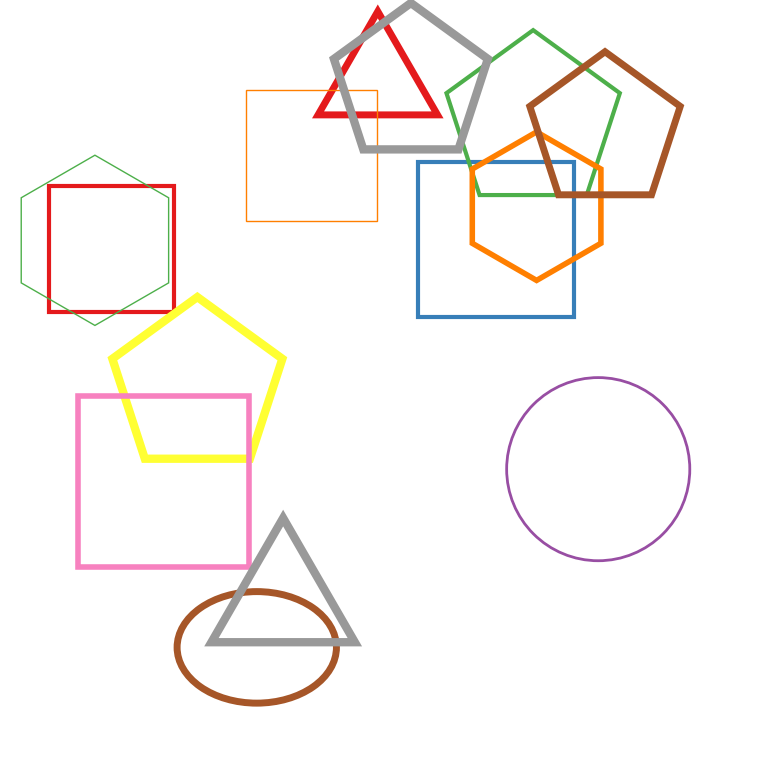[{"shape": "square", "thickness": 1.5, "radius": 0.41, "center": [0.145, 0.677]}, {"shape": "triangle", "thickness": 2.5, "radius": 0.45, "center": [0.491, 0.896]}, {"shape": "square", "thickness": 1.5, "radius": 0.51, "center": [0.644, 0.689]}, {"shape": "pentagon", "thickness": 1.5, "radius": 0.59, "center": [0.692, 0.842]}, {"shape": "hexagon", "thickness": 0.5, "radius": 0.55, "center": [0.123, 0.688]}, {"shape": "circle", "thickness": 1, "radius": 0.59, "center": [0.777, 0.391]}, {"shape": "square", "thickness": 0.5, "radius": 0.43, "center": [0.404, 0.798]}, {"shape": "hexagon", "thickness": 2, "radius": 0.48, "center": [0.697, 0.732]}, {"shape": "pentagon", "thickness": 3, "radius": 0.58, "center": [0.256, 0.498]}, {"shape": "oval", "thickness": 2.5, "radius": 0.52, "center": [0.333, 0.159]}, {"shape": "pentagon", "thickness": 2.5, "radius": 0.51, "center": [0.786, 0.83]}, {"shape": "square", "thickness": 2, "radius": 0.56, "center": [0.212, 0.375]}, {"shape": "pentagon", "thickness": 3, "radius": 0.53, "center": [0.534, 0.891]}, {"shape": "triangle", "thickness": 3, "radius": 0.54, "center": [0.368, 0.22]}]